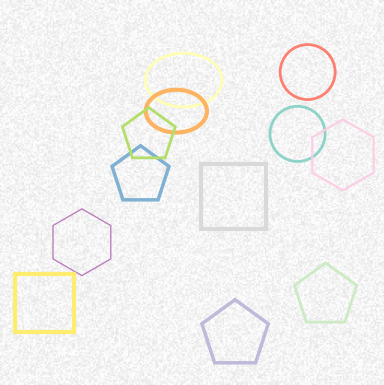[{"shape": "circle", "thickness": 2, "radius": 0.36, "center": [0.773, 0.652]}, {"shape": "oval", "thickness": 2, "radius": 0.5, "center": [0.477, 0.792]}, {"shape": "pentagon", "thickness": 2.5, "radius": 0.45, "center": [0.611, 0.131]}, {"shape": "circle", "thickness": 2, "radius": 0.36, "center": [0.799, 0.813]}, {"shape": "pentagon", "thickness": 2.5, "radius": 0.39, "center": [0.365, 0.544]}, {"shape": "oval", "thickness": 3, "radius": 0.4, "center": [0.458, 0.711]}, {"shape": "pentagon", "thickness": 2, "radius": 0.36, "center": [0.386, 0.648]}, {"shape": "hexagon", "thickness": 1.5, "radius": 0.46, "center": [0.891, 0.598]}, {"shape": "square", "thickness": 3, "radius": 0.42, "center": [0.608, 0.489]}, {"shape": "hexagon", "thickness": 1, "radius": 0.43, "center": [0.213, 0.371]}, {"shape": "pentagon", "thickness": 2, "radius": 0.43, "center": [0.846, 0.232]}, {"shape": "square", "thickness": 3, "radius": 0.38, "center": [0.115, 0.213]}]